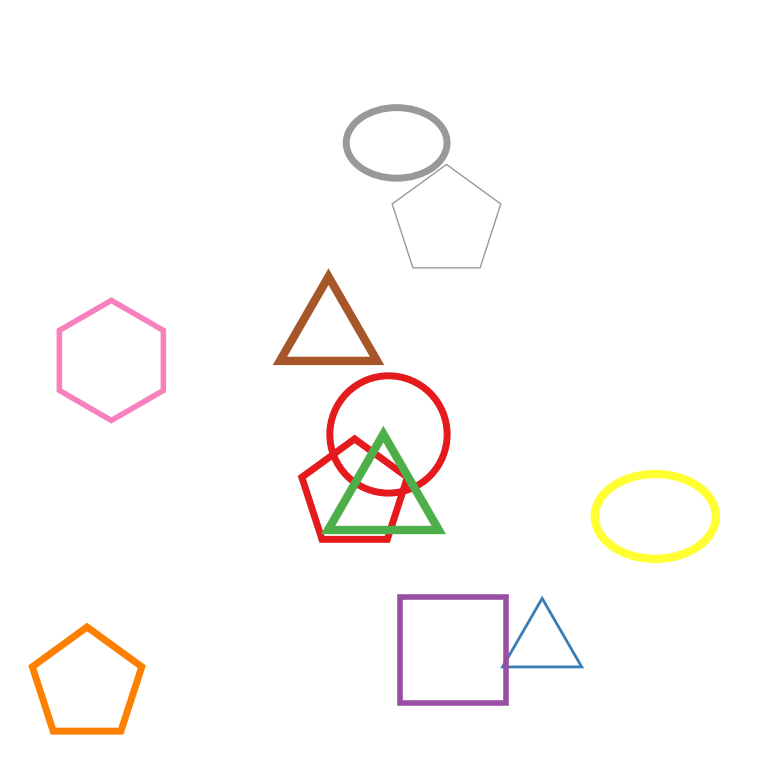[{"shape": "pentagon", "thickness": 2.5, "radius": 0.36, "center": [0.461, 0.358]}, {"shape": "circle", "thickness": 2.5, "radius": 0.38, "center": [0.505, 0.436]}, {"shape": "triangle", "thickness": 1, "radius": 0.3, "center": [0.704, 0.164]}, {"shape": "triangle", "thickness": 3, "radius": 0.42, "center": [0.498, 0.353]}, {"shape": "square", "thickness": 2, "radius": 0.34, "center": [0.588, 0.155]}, {"shape": "pentagon", "thickness": 2.5, "radius": 0.37, "center": [0.113, 0.111]}, {"shape": "oval", "thickness": 3, "radius": 0.39, "center": [0.851, 0.329]}, {"shape": "triangle", "thickness": 3, "radius": 0.36, "center": [0.427, 0.568]}, {"shape": "hexagon", "thickness": 2, "radius": 0.39, "center": [0.145, 0.532]}, {"shape": "pentagon", "thickness": 0.5, "radius": 0.37, "center": [0.58, 0.712]}, {"shape": "oval", "thickness": 2.5, "radius": 0.33, "center": [0.515, 0.814]}]